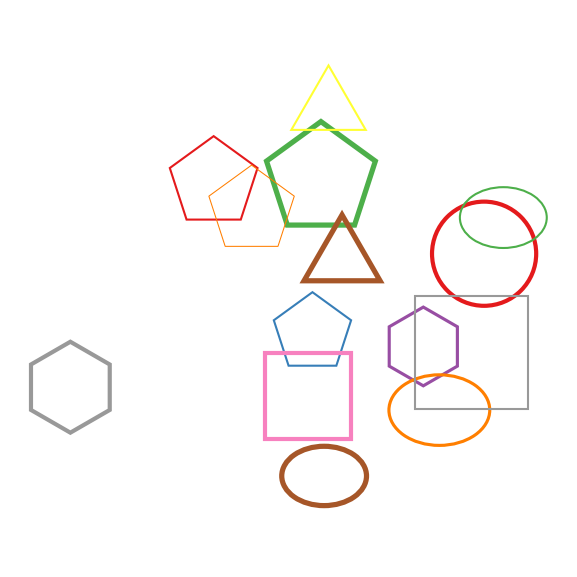[{"shape": "pentagon", "thickness": 1, "radius": 0.4, "center": [0.37, 0.684]}, {"shape": "circle", "thickness": 2, "radius": 0.45, "center": [0.838, 0.56]}, {"shape": "pentagon", "thickness": 1, "radius": 0.35, "center": [0.541, 0.423]}, {"shape": "pentagon", "thickness": 2.5, "radius": 0.5, "center": [0.556, 0.69]}, {"shape": "oval", "thickness": 1, "radius": 0.38, "center": [0.872, 0.622]}, {"shape": "hexagon", "thickness": 1.5, "radius": 0.34, "center": [0.733, 0.399]}, {"shape": "oval", "thickness": 1.5, "radius": 0.44, "center": [0.761, 0.289]}, {"shape": "pentagon", "thickness": 0.5, "radius": 0.39, "center": [0.436, 0.635]}, {"shape": "triangle", "thickness": 1, "radius": 0.37, "center": [0.569, 0.811]}, {"shape": "oval", "thickness": 2.5, "radius": 0.37, "center": [0.561, 0.175]}, {"shape": "triangle", "thickness": 2.5, "radius": 0.38, "center": [0.592, 0.551]}, {"shape": "square", "thickness": 2, "radius": 0.37, "center": [0.533, 0.313]}, {"shape": "hexagon", "thickness": 2, "radius": 0.39, "center": [0.122, 0.329]}, {"shape": "square", "thickness": 1, "radius": 0.49, "center": [0.816, 0.389]}]